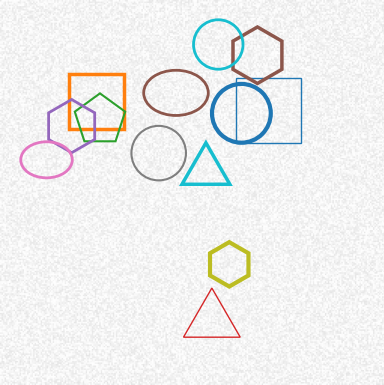[{"shape": "circle", "thickness": 3, "radius": 0.38, "center": [0.627, 0.706]}, {"shape": "square", "thickness": 1, "radius": 0.43, "center": [0.697, 0.713]}, {"shape": "square", "thickness": 2.5, "radius": 0.35, "center": [0.25, 0.736]}, {"shape": "pentagon", "thickness": 1.5, "radius": 0.34, "center": [0.26, 0.689]}, {"shape": "triangle", "thickness": 1, "radius": 0.43, "center": [0.55, 0.167]}, {"shape": "hexagon", "thickness": 2, "radius": 0.35, "center": [0.186, 0.672]}, {"shape": "hexagon", "thickness": 2.5, "radius": 0.37, "center": [0.669, 0.857]}, {"shape": "oval", "thickness": 2, "radius": 0.42, "center": [0.457, 0.759]}, {"shape": "oval", "thickness": 2, "radius": 0.33, "center": [0.121, 0.585]}, {"shape": "circle", "thickness": 1.5, "radius": 0.35, "center": [0.412, 0.602]}, {"shape": "hexagon", "thickness": 3, "radius": 0.29, "center": [0.595, 0.313]}, {"shape": "circle", "thickness": 2, "radius": 0.32, "center": [0.567, 0.884]}, {"shape": "triangle", "thickness": 2.5, "radius": 0.36, "center": [0.535, 0.557]}]